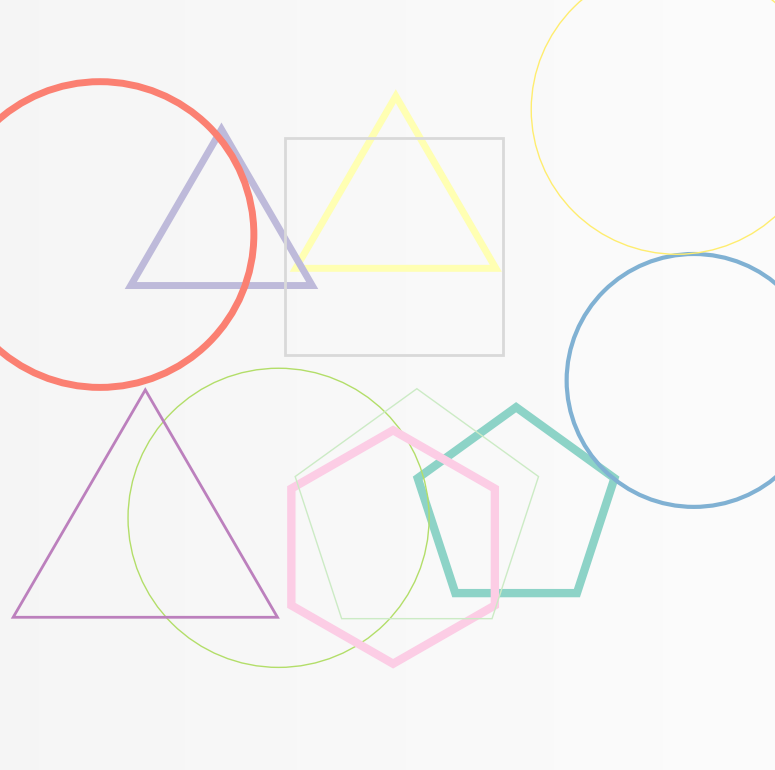[{"shape": "pentagon", "thickness": 3, "radius": 0.67, "center": [0.666, 0.338]}, {"shape": "triangle", "thickness": 2.5, "radius": 0.75, "center": [0.511, 0.726]}, {"shape": "triangle", "thickness": 2.5, "radius": 0.68, "center": [0.286, 0.697]}, {"shape": "circle", "thickness": 2.5, "radius": 0.99, "center": [0.129, 0.695]}, {"shape": "circle", "thickness": 1.5, "radius": 0.82, "center": [0.895, 0.506]}, {"shape": "circle", "thickness": 0.5, "radius": 0.97, "center": [0.359, 0.328]}, {"shape": "hexagon", "thickness": 3, "radius": 0.76, "center": [0.507, 0.29]}, {"shape": "square", "thickness": 1, "radius": 0.7, "center": [0.508, 0.68]}, {"shape": "triangle", "thickness": 1, "radius": 0.98, "center": [0.188, 0.297]}, {"shape": "pentagon", "thickness": 0.5, "radius": 0.83, "center": [0.538, 0.33]}, {"shape": "circle", "thickness": 0.5, "radius": 0.94, "center": [0.873, 0.858]}]